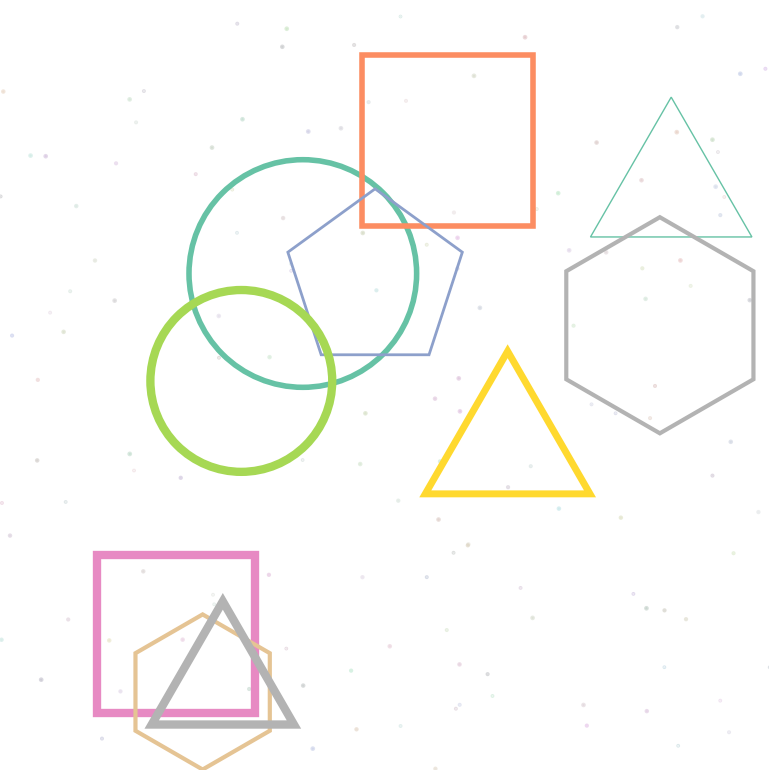[{"shape": "circle", "thickness": 2, "radius": 0.74, "center": [0.393, 0.645]}, {"shape": "triangle", "thickness": 0.5, "radius": 0.61, "center": [0.872, 0.753]}, {"shape": "square", "thickness": 2, "radius": 0.56, "center": [0.582, 0.817]}, {"shape": "pentagon", "thickness": 1, "radius": 0.6, "center": [0.487, 0.636]}, {"shape": "square", "thickness": 3, "radius": 0.51, "center": [0.228, 0.177]}, {"shape": "circle", "thickness": 3, "radius": 0.59, "center": [0.313, 0.505]}, {"shape": "triangle", "thickness": 2.5, "radius": 0.62, "center": [0.659, 0.42]}, {"shape": "hexagon", "thickness": 1.5, "radius": 0.5, "center": [0.263, 0.101]}, {"shape": "triangle", "thickness": 3, "radius": 0.53, "center": [0.289, 0.112]}, {"shape": "hexagon", "thickness": 1.5, "radius": 0.7, "center": [0.857, 0.578]}]